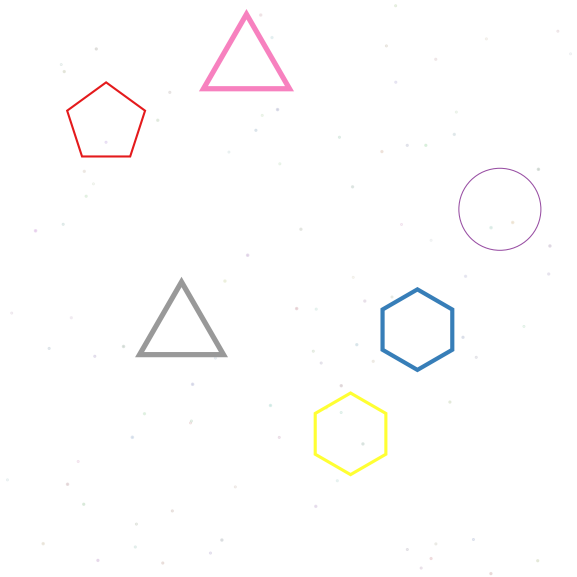[{"shape": "pentagon", "thickness": 1, "radius": 0.35, "center": [0.184, 0.786]}, {"shape": "hexagon", "thickness": 2, "radius": 0.35, "center": [0.723, 0.428]}, {"shape": "circle", "thickness": 0.5, "radius": 0.36, "center": [0.866, 0.637]}, {"shape": "hexagon", "thickness": 1.5, "radius": 0.35, "center": [0.607, 0.248]}, {"shape": "triangle", "thickness": 2.5, "radius": 0.43, "center": [0.427, 0.888]}, {"shape": "triangle", "thickness": 2.5, "radius": 0.42, "center": [0.314, 0.427]}]